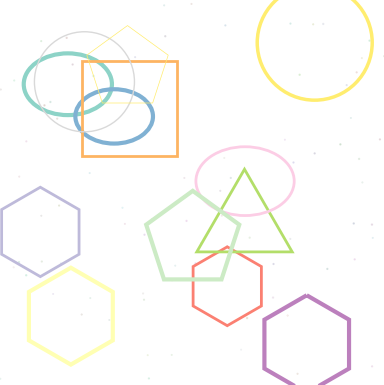[{"shape": "oval", "thickness": 3, "radius": 0.57, "center": [0.176, 0.781]}, {"shape": "hexagon", "thickness": 3, "radius": 0.63, "center": [0.184, 0.179]}, {"shape": "hexagon", "thickness": 2, "radius": 0.58, "center": [0.105, 0.398]}, {"shape": "hexagon", "thickness": 2, "radius": 0.51, "center": [0.59, 0.256]}, {"shape": "oval", "thickness": 3, "radius": 0.5, "center": [0.297, 0.698]}, {"shape": "square", "thickness": 2, "radius": 0.62, "center": [0.337, 0.718]}, {"shape": "triangle", "thickness": 2, "radius": 0.72, "center": [0.635, 0.417]}, {"shape": "oval", "thickness": 2, "radius": 0.64, "center": [0.637, 0.529]}, {"shape": "circle", "thickness": 1, "radius": 0.65, "center": [0.219, 0.788]}, {"shape": "hexagon", "thickness": 3, "radius": 0.63, "center": [0.797, 0.106]}, {"shape": "pentagon", "thickness": 3, "radius": 0.64, "center": [0.501, 0.377]}, {"shape": "pentagon", "thickness": 0.5, "radius": 0.56, "center": [0.331, 0.822]}, {"shape": "circle", "thickness": 2.5, "radius": 0.75, "center": [0.817, 0.889]}]